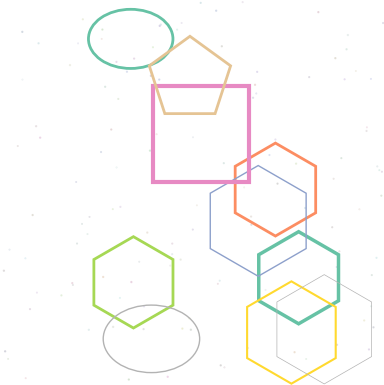[{"shape": "oval", "thickness": 2, "radius": 0.55, "center": [0.339, 0.899]}, {"shape": "hexagon", "thickness": 2.5, "radius": 0.6, "center": [0.776, 0.279]}, {"shape": "hexagon", "thickness": 2, "radius": 0.6, "center": [0.715, 0.508]}, {"shape": "hexagon", "thickness": 1, "radius": 0.72, "center": [0.671, 0.426]}, {"shape": "square", "thickness": 3, "radius": 0.62, "center": [0.523, 0.652]}, {"shape": "hexagon", "thickness": 2, "radius": 0.59, "center": [0.347, 0.267]}, {"shape": "hexagon", "thickness": 1.5, "radius": 0.66, "center": [0.757, 0.136]}, {"shape": "pentagon", "thickness": 2, "radius": 0.56, "center": [0.493, 0.795]}, {"shape": "hexagon", "thickness": 0.5, "radius": 0.71, "center": [0.842, 0.145]}, {"shape": "oval", "thickness": 1, "radius": 0.63, "center": [0.393, 0.12]}]